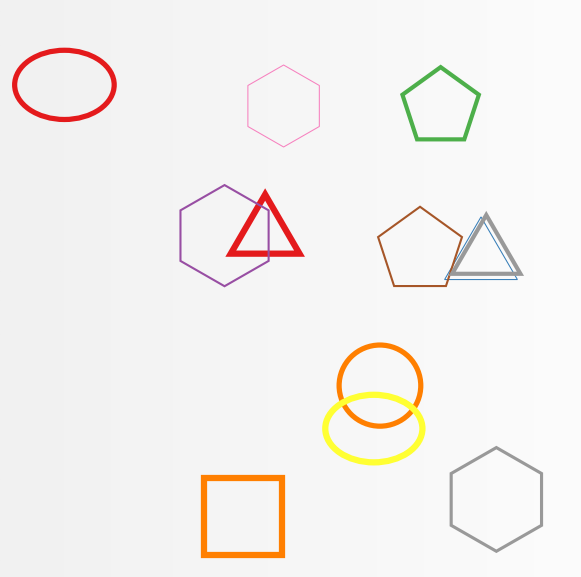[{"shape": "triangle", "thickness": 3, "radius": 0.34, "center": [0.456, 0.594]}, {"shape": "oval", "thickness": 2.5, "radius": 0.43, "center": [0.111, 0.852]}, {"shape": "triangle", "thickness": 0.5, "radius": 0.36, "center": [0.828, 0.551]}, {"shape": "pentagon", "thickness": 2, "radius": 0.35, "center": [0.758, 0.814]}, {"shape": "hexagon", "thickness": 1, "radius": 0.44, "center": [0.386, 0.591]}, {"shape": "square", "thickness": 3, "radius": 0.33, "center": [0.418, 0.105]}, {"shape": "circle", "thickness": 2.5, "radius": 0.35, "center": [0.654, 0.331]}, {"shape": "oval", "thickness": 3, "radius": 0.42, "center": [0.643, 0.257]}, {"shape": "pentagon", "thickness": 1, "radius": 0.38, "center": [0.723, 0.565]}, {"shape": "hexagon", "thickness": 0.5, "radius": 0.35, "center": [0.488, 0.816]}, {"shape": "triangle", "thickness": 2, "radius": 0.34, "center": [0.837, 0.559]}, {"shape": "hexagon", "thickness": 1.5, "radius": 0.45, "center": [0.854, 0.134]}]